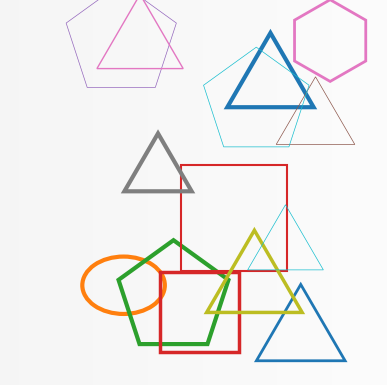[{"shape": "triangle", "thickness": 2, "radius": 0.66, "center": [0.776, 0.129]}, {"shape": "triangle", "thickness": 3, "radius": 0.64, "center": [0.698, 0.786]}, {"shape": "oval", "thickness": 3, "radius": 0.53, "center": [0.319, 0.259]}, {"shape": "pentagon", "thickness": 3, "radius": 0.75, "center": [0.448, 0.227]}, {"shape": "square", "thickness": 2.5, "radius": 0.51, "center": [0.515, 0.19]}, {"shape": "square", "thickness": 1.5, "radius": 0.69, "center": [0.604, 0.435]}, {"shape": "pentagon", "thickness": 0.5, "radius": 0.75, "center": [0.313, 0.894]}, {"shape": "triangle", "thickness": 0.5, "radius": 0.59, "center": [0.814, 0.683]}, {"shape": "hexagon", "thickness": 2, "radius": 0.53, "center": [0.852, 0.895]}, {"shape": "triangle", "thickness": 1, "radius": 0.64, "center": [0.361, 0.886]}, {"shape": "triangle", "thickness": 3, "radius": 0.5, "center": [0.408, 0.553]}, {"shape": "triangle", "thickness": 2.5, "radius": 0.71, "center": [0.656, 0.26]}, {"shape": "triangle", "thickness": 0.5, "radius": 0.56, "center": [0.737, 0.355]}, {"shape": "pentagon", "thickness": 0.5, "radius": 0.72, "center": [0.661, 0.734]}]